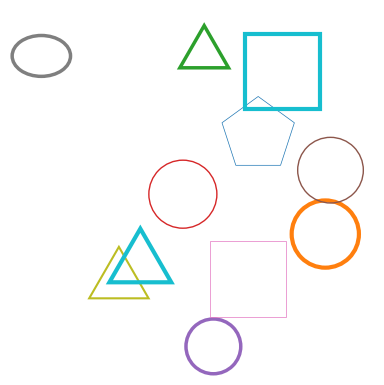[{"shape": "pentagon", "thickness": 0.5, "radius": 0.49, "center": [0.671, 0.651]}, {"shape": "circle", "thickness": 3, "radius": 0.44, "center": [0.845, 0.392]}, {"shape": "triangle", "thickness": 2.5, "radius": 0.36, "center": [0.53, 0.86]}, {"shape": "circle", "thickness": 1, "radius": 0.44, "center": [0.475, 0.496]}, {"shape": "circle", "thickness": 2.5, "radius": 0.36, "center": [0.554, 0.1]}, {"shape": "circle", "thickness": 1, "radius": 0.43, "center": [0.858, 0.558]}, {"shape": "square", "thickness": 0.5, "radius": 0.49, "center": [0.644, 0.274]}, {"shape": "oval", "thickness": 2.5, "radius": 0.38, "center": [0.107, 0.855]}, {"shape": "triangle", "thickness": 1.5, "radius": 0.45, "center": [0.309, 0.27]}, {"shape": "square", "thickness": 3, "radius": 0.49, "center": [0.734, 0.814]}, {"shape": "triangle", "thickness": 3, "radius": 0.46, "center": [0.364, 0.313]}]